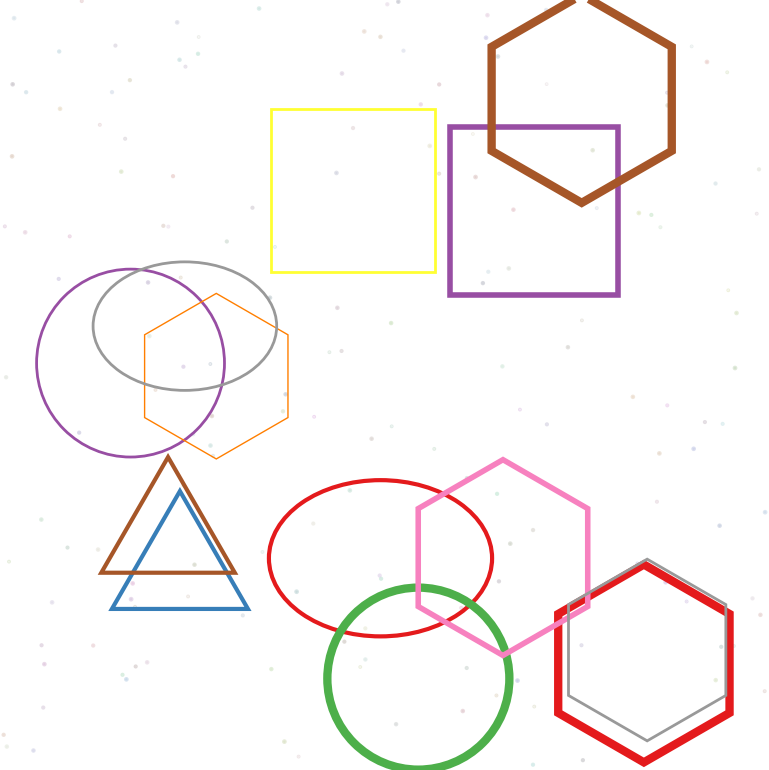[{"shape": "hexagon", "thickness": 3, "radius": 0.64, "center": [0.836, 0.138]}, {"shape": "oval", "thickness": 1.5, "radius": 0.72, "center": [0.494, 0.275]}, {"shape": "triangle", "thickness": 1.5, "radius": 0.51, "center": [0.234, 0.26]}, {"shape": "circle", "thickness": 3, "radius": 0.59, "center": [0.543, 0.119]}, {"shape": "square", "thickness": 2, "radius": 0.55, "center": [0.694, 0.726]}, {"shape": "circle", "thickness": 1, "radius": 0.61, "center": [0.17, 0.528]}, {"shape": "hexagon", "thickness": 0.5, "radius": 0.54, "center": [0.281, 0.511]}, {"shape": "square", "thickness": 1, "radius": 0.53, "center": [0.458, 0.752]}, {"shape": "hexagon", "thickness": 3, "radius": 0.68, "center": [0.755, 0.872]}, {"shape": "triangle", "thickness": 1.5, "radius": 0.5, "center": [0.218, 0.306]}, {"shape": "hexagon", "thickness": 2, "radius": 0.64, "center": [0.653, 0.276]}, {"shape": "oval", "thickness": 1, "radius": 0.6, "center": [0.24, 0.576]}, {"shape": "hexagon", "thickness": 1, "radius": 0.59, "center": [0.84, 0.156]}]